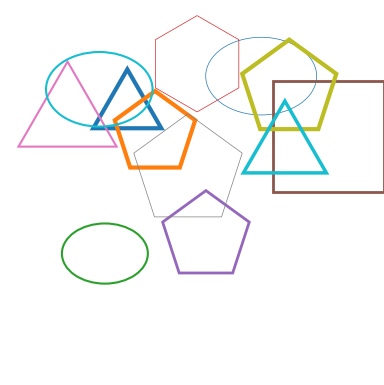[{"shape": "triangle", "thickness": 3, "radius": 0.51, "center": [0.331, 0.718]}, {"shape": "oval", "thickness": 0.5, "radius": 0.72, "center": [0.678, 0.802]}, {"shape": "pentagon", "thickness": 3, "radius": 0.55, "center": [0.403, 0.654]}, {"shape": "oval", "thickness": 1.5, "radius": 0.56, "center": [0.272, 0.341]}, {"shape": "hexagon", "thickness": 0.5, "radius": 0.63, "center": [0.512, 0.834]}, {"shape": "pentagon", "thickness": 2, "radius": 0.59, "center": [0.535, 0.387]}, {"shape": "square", "thickness": 2, "radius": 0.72, "center": [0.853, 0.645]}, {"shape": "triangle", "thickness": 1.5, "radius": 0.74, "center": [0.175, 0.693]}, {"shape": "pentagon", "thickness": 0.5, "radius": 0.74, "center": [0.488, 0.556]}, {"shape": "pentagon", "thickness": 3, "radius": 0.64, "center": [0.751, 0.769]}, {"shape": "oval", "thickness": 1.5, "radius": 0.69, "center": [0.258, 0.768]}, {"shape": "triangle", "thickness": 2.5, "radius": 0.62, "center": [0.74, 0.613]}]